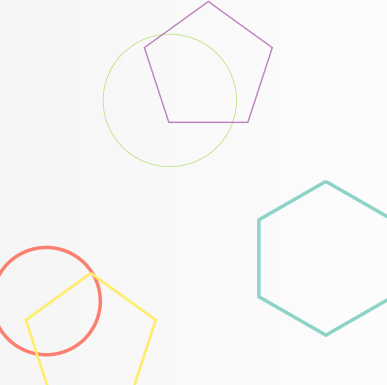[{"shape": "hexagon", "thickness": 2.5, "radius": 1.0, "center": [0.841, 0.329]}, {"shape": "circle", "thickness": 2.5, "radius": 0.7, "center": [0.119, 0.218]}, {"shape": "circle", "thickness": 0.5, "radius": 0.86, "center": [0.438, 0.739]}, {"shape": "pentagon", "thickness": 1, "radius": 0.87, "center": [0.538, 0.823]}, {"shape": "pentagon", "thickness": 2, "radius": 0.88, "center": [0.234, 0.114]}]